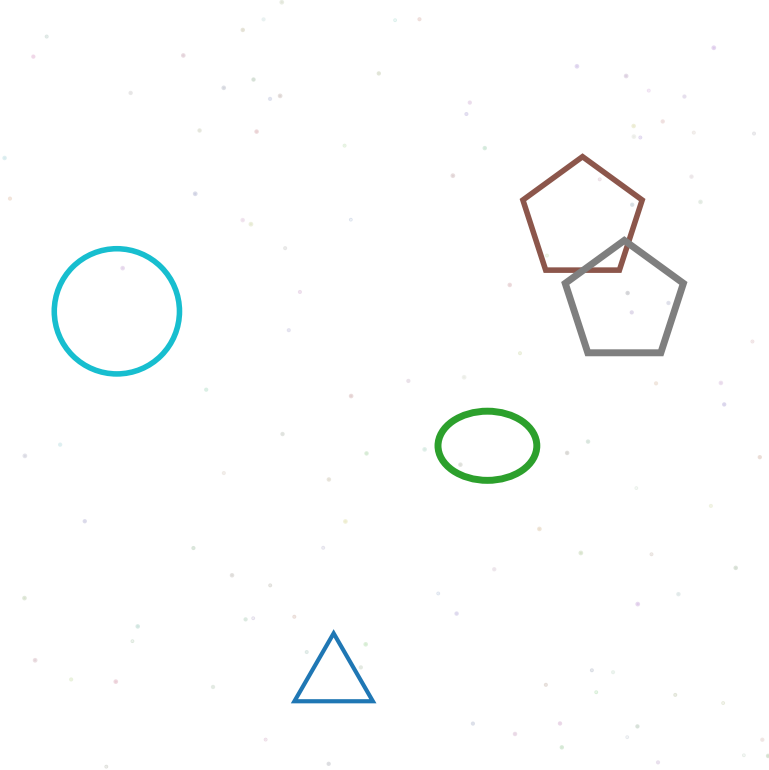[{"shape": "triangle", "thickness": 1.5, "radius": 0.29, "center": [0.433, 0.119]}, {"shape": "oval", "thickness": 2.5, "radius": 0.32, "center": [0.633, 0.421]}, {"shape": "pentagon", "thickness": 2, "radius": 0.41, "center": [0.757, 0.715]}, {"shape": "pentagon", "thickness": 2.5, "radius": 0.4, "center": [0.811, 0.607]}, {"shape": "circle", "thickness": 2, "radius": 0.41, "center": [0.152, 0.596]}]